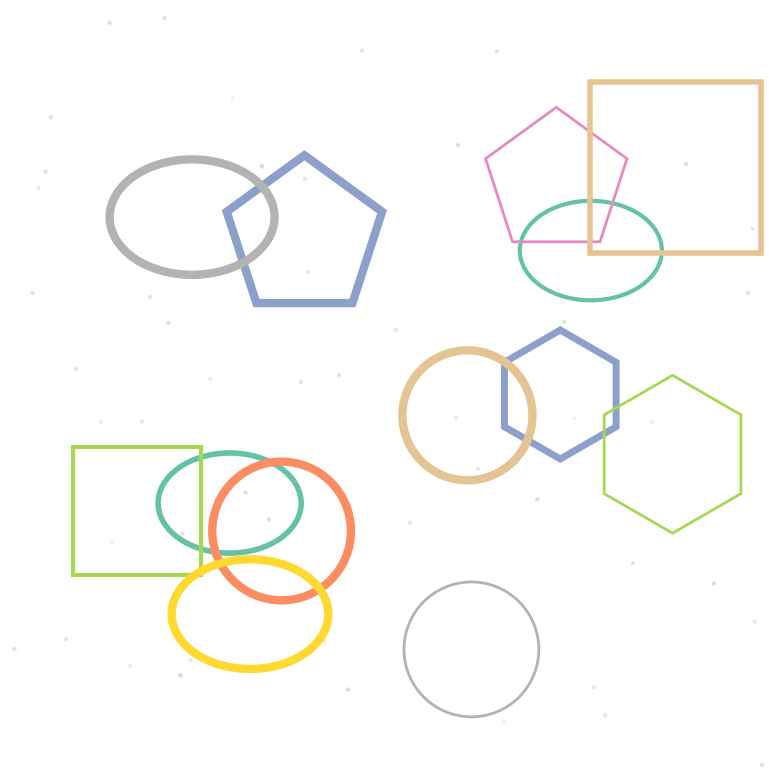[{"shape": "oval", "thickness": 2, "radius": 0.46, "center": [0.298, 0.347]}, {"shape": "oval", "thickness": 1.5, "radius": 0.46, "center": [0.767, 0.675]}, {"shape": "circle", "thickness": 3, "radius": 0.45, "center": [0.366, 0.31]}, {"shape": "pentagon", "thickness": 3, "radius": 0.53, "center": [0.395, 0.692]}, {"shape": "hexagon", "thickness": 2.5, "radius": 0.42, "center": [0.728, 0.488]}, {"shape": "pentagon", "thickness": 1, "radius": 0.48, "center": [0.722, 0.764]}, {"shape": "square", "thickness": 1.5, "radius": 0.42, "center": [0.178, 0.337]}, {"shape": "hexagon", "thickness": 1, "radius": 0.51, "center": [0.873, 0.41]}, {"shape": "oval", "thickness": 3, "radius": 0.51, "center": [0.325, 0.202]}, {"shape": "square", "thickness": 2, "radius": 0.56, "center": [0.878, 0.783]}, {"shape": "circle", "thickness": 3, "radius": 0.42, "center": [0.607, 0.461]}, {"shape": "circle", "thickness": 1, "radius": 0.44, "center": [0.612, 0.157]}, {"shape": "oval", "thickness": 3, "radius": 0.54, "center": [0.249, 0.718]}]